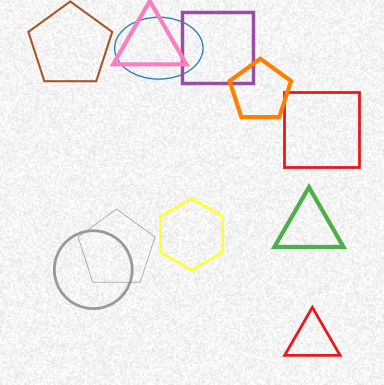[{"shape": "triangle", "thickness": 2, "radius": 0.42, "center": [0.811, 0.119]}, {"shape": "square", "thickness": 2, "radius": 0.49, "center": [0.834, 0.664]}, {"shape": "oval", "thickness": 1, "radius": 0.57, "center": [0.413, 0.875]}, {"shape": "triangle", "thickness": 3, "radius": 0.52, "center": [0.802, 0.41]}, {"shape": "square", "thickness": 2.5, "radius": 0.46, "center": [0.565, 0.877]}, {"shape": "pentagon", "thickness": 3, "radius": 0.42, "center": [0.676, 0.764]}, {"shape": "hexagon", "thickness": 2, "radius": 0.47, "center": [0.498, 0.391]}, {"shape": "pentagon", "thickness": 1.5, "radius": 0.57, "center": [0.183, 0.882]}, {"shape": "triangle", "thickness": 3, "radius": 0.55, "center": [0.389, 0.888]}, {"shape": "pentagon", "thickness": 0.5, "radius": 0.53, "center": [0.303, 0.352]}, {"shape": "circle", "thickness": 2, "radius": 0.51, "center": [0.242, 0.3]}]